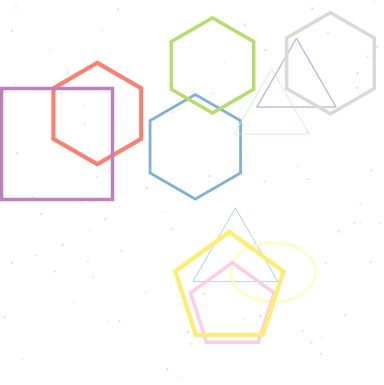[{"shape": "triangle", "thickness": 0.5, "radius": 0.64, "center": [0.611, 0.333]}, {"shape": "oval", "thickness": 1.5, "radius": 0.55, "center": [0.709, 0.293]}, {"shape": "triangle", "thickness": 1, "radius": 0.59, "center": [0.77, 0.781]}, {"shape": "hexagon", "thickness": 3, "radius": 0.66, "center": [0.253, 0.705]}, {"shape": "hexagon", "thickness": 2, "radius": 0.68, "center": [0.507, 0.619]}, {"shape": "hexagon", "thickness": 2.5, "radius": 0.62, "center": [0.552, 0.83]}, {"shape": "pentagon", "thickness": 2.5, "radius": 0.57, "center": [0.604, 0.204]}, {"shape": "hexagon", "thickness": 2.5, "radius": 0.66, "center": [0.858, 0.836]}, {"shape": "square", "thickness": 2.5, "radius": 0.72, "center": [0.147, 0.628]}, {"shape": "triangle", "thickness": 0.5, "radius": 0.56, "center": [0.706, 0.708]}, {"shape": "pentagon", "thickness": 3, "radius": 0.74, "center": [0.596, 0.25]}]